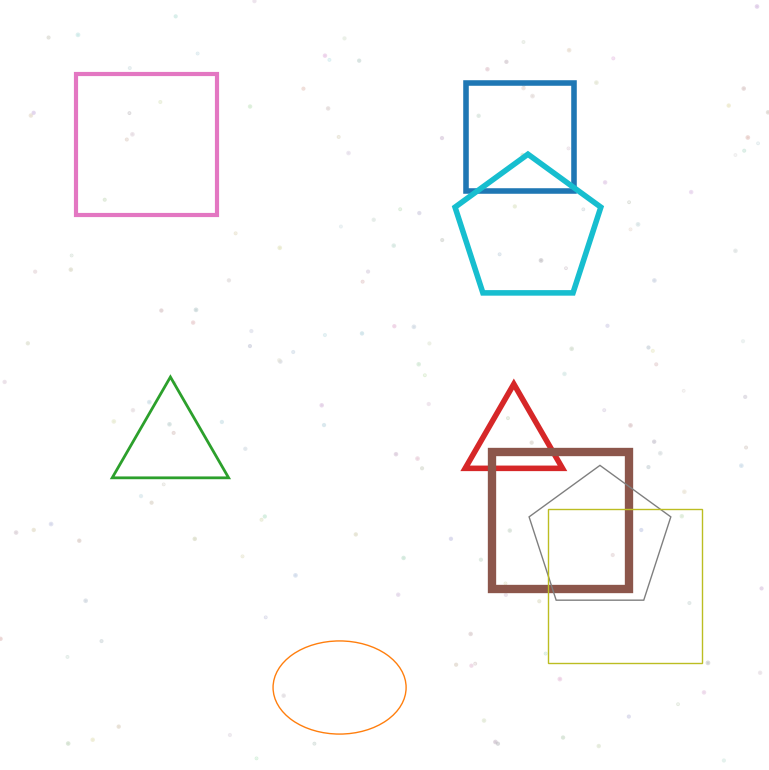[{"shape": "square", "thickness": 2, "radius": 0.35, "center": [0.675, 0.822]}, {"shape": "oval", "thickness": 0.5, "radius": 0.43, "center": [0.441, 0.107]}, {"shape": "triangle", "thickness": 1, "radius": 0.44, "center": [0.221, 0.423]}, {"shape": "triangle", "thickness": 2, "radius": 0.36, "center": [0.667, 0.428]}, {"shape": "square", "thickness": 3, "radius": 0.45, "center": [0.728, 0.324]}, {"shape": "square", "thickness": 1.5, "radius": 0.46, "center": [0.19, 0.812]}, {"shape": "pentagon", "thickness": 0.5, "radius": 0.48, "center": [0.779, 0.299]}, {"shape": "square", "thickness": 0.5, "radius": 0.5, "center": [0.812, 0.239]}, {"shape": "pentagon", "thickness": 2, "radius": 0.5, "center": [0.686, 0.7]}]